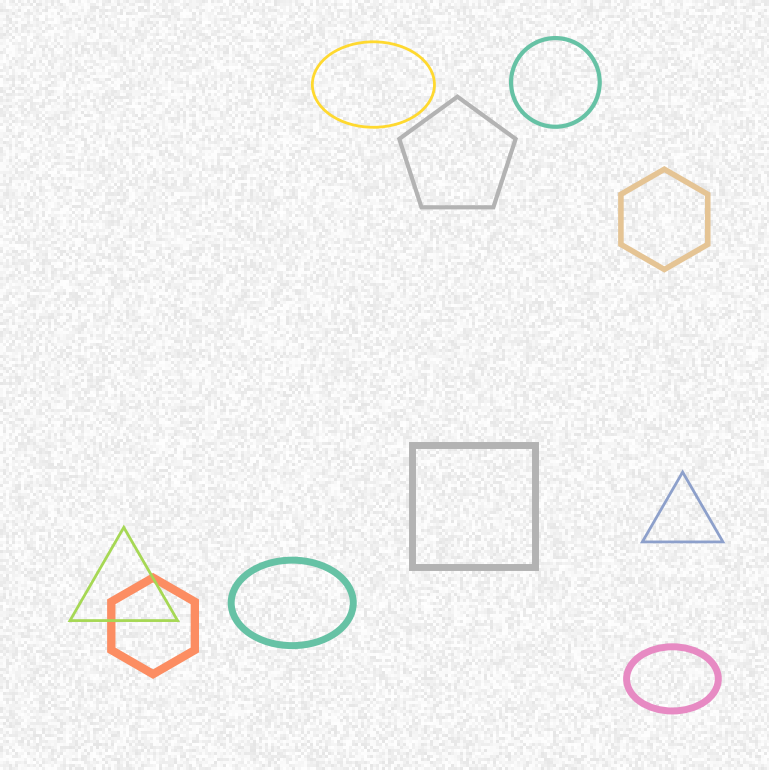[{"shape": "oval", "thickness": 2.5, "radius": 0.4, "center": [0.38, 0.217]}, {"shape": "circle", "thickness": 1.5, "radius": 0.29, "center": [0.721, 0.893]}, {"shape": "hexagon", "thickness": 3, "radius": 0.31, "center": [0.199, 0.187]}, {"shape": "triangle", "thickness": 1, "radius": 0.3, "center": [0.887, 0.326]}, {"shape": "oval", "thickness": 2.5, "radius": 0.3, "center": [0.873, 0.118]}, {"shape": "triangle", "thickness": 1, "radius": 0.4, "center": [0.161, 0.234]}, {"shape": "oval", "thickness": 1, "radius": 0.4, "center": [0.485, 0.89]}, {"shape": "hexagon", "thickness": 2, "radius": 0.33, "center": [0.863, 0.715]}, {"shape": "pentagon", "thickness": 1.5, "radius": 0.4, "center": [0.594, 0.795]}, {"shape": "square", "thickness": 2.5, "radius": 0.4, "center": [0.615, 0.343]}]